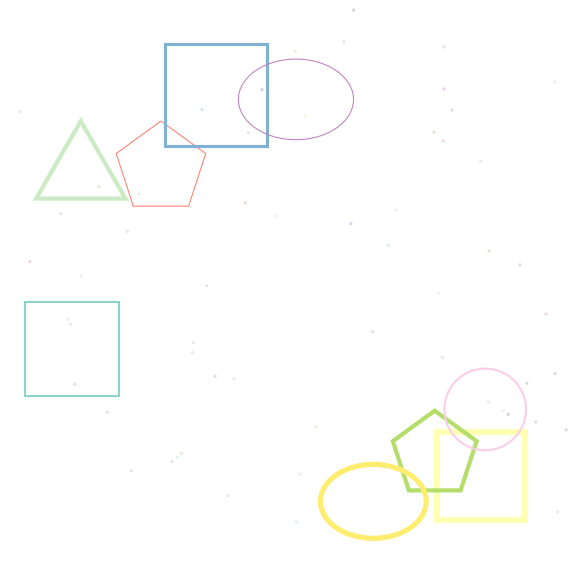[{"shape": "square", "thickness": 1, "radius": 0.41, "center": [0.125, 0.395]}, {"shape": "square", "thickness": 3, "radius": 0.38, "center": [0.833, 0.175]}, {"shape": "pentagon", "thickness": 0.5, "radius": 0.41, "center": [0.279, 0.708]}, {"shape": "square", "thickness": 1.5, "radius": 0.44, "center": [0.375, 0.835]}, {"shape": "pentagon", "thickness": 2, "radius": 0.38, "center": [0.753, 0.212]}, {"shape": "circle", "thickness": 1, "radius": 0.35, "center": [0.84, 0.29]}, {"shape": "oval", "thickness": 0.5, "radius": 0.5, "center": [0.512, 0.827]}, {"shape": "triangle", "thickness": 2, "radius": 0.45, "center": [0.14, 0.7]}, {"shape": "oval", "thickness": 2.5, "radius": 0.46, "center": [0.646, 0.131]}]